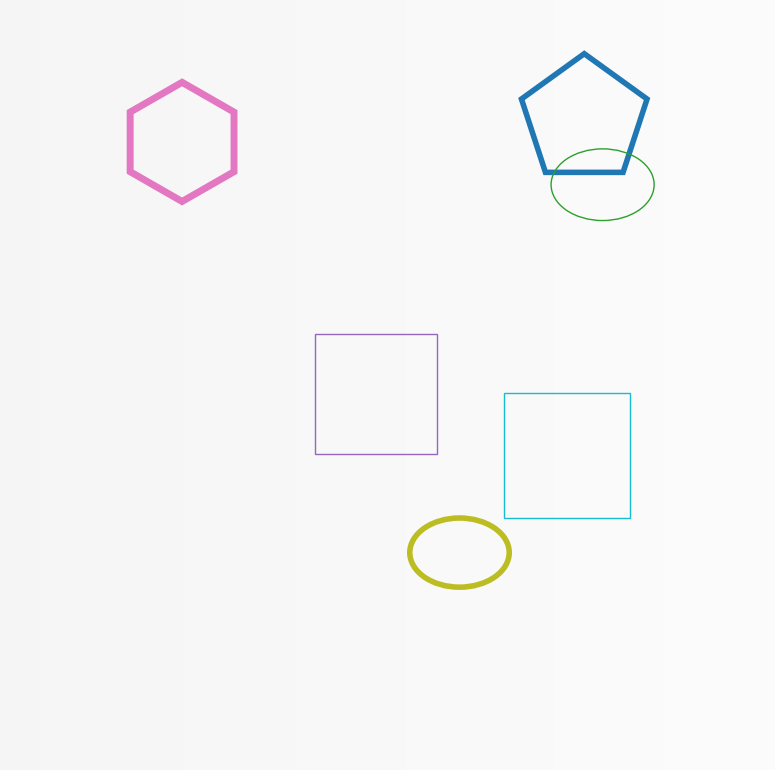[{"shape": "pentagon", "thickness": 2, "radius": 0.43, "center": [0.754, 0.845]}, {"shape": "oval", "thickness": 0.5, "radius": 0.33, "center": [0.778, 0.76]}, {"shape": "square", "thickness": 0.5, "radius": 0.39, "center": [0.485, 0.488]}, {"shape": "hexagon", "thickness": 2.5, "radius": 0.39, "center": [0.235, 0.816]}, {"shape": "oval", "thickness": 2, "radius": 0.32, "center": [0.593, 0.282]}, {"shape": "square", "thickness": 0.5, "radius": 0.41, "center": [0.731, 0.409]}]